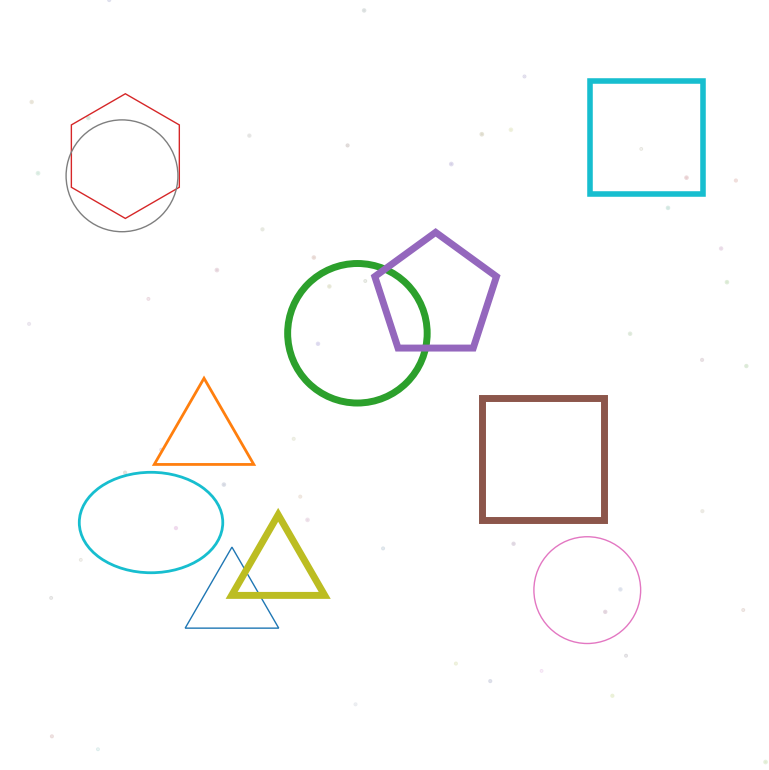[{"shape": "triangle", "thickness": 0.5, "radius": 0.35, "center": [0.301, 0.219]}, {"shape": "triangle", "thickness": 1, "radius": 0.37, "center": [0.265, 0.434]}, {"shape": "circle", "thickness": 2.5, "radius": 0.45, "center": [0.464, 0.567]}, {"shape": "hexagon", "thickness": 0.5, "radius": 0.4, "center": [0.163, 0.797]}, {"shape": "pentagon", "thickness": 2.5, "radius": 0.42, "center": [0.566, 0.615]}, {"shape": "square", "thickness": 2.5, "radius": 0.4, "center": [0.706, 0.404]}, {"shape": "circle", "thickness": 0.5, "radius": 0.35, "center": [0.763, 0.234]}, {"shape": "circle", "thickness": 0.5, "radius": 0.36, "center": [0.158, 0.772]}, {"shape": "triangle", "thickness": 2.5, "radius": 0.35, "center": [0.361, 0.262]}, {"shape": "square", "thickness": 2, "radius": 0.37, "center": [0.84, 0.822]}, {"shape": "oval", "thickness": 1, "radius": 0.47, "center": [0.196, 0.321]}]